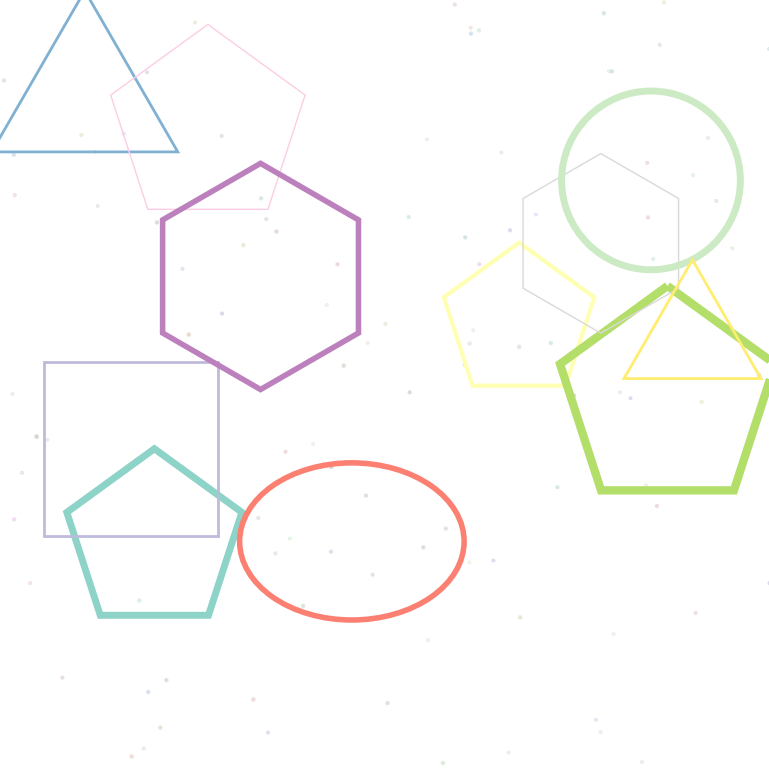[{"shape": "pentagon", "thickness": 2.5, "radius": 0.6, "center": [0.2, 0.298]}, {"shape": "pentagon", "thickness": 1.5, "radius": 0.51, "center": [0.674, 0.582]}, {"shape": "square", "thickness": 1, "radius": 0.56, "center": [0.17, 0.417]}, {"shape": "oval", "thickness": 2, "radius": 0.73, "center": [0.457, 0.297]}, {"shape": "triangle", "thickness": 1, "radius": 0.7, "center": [0.11, 0.873]}, {"shape": "pentagon", "thickness": 3, "radius": 0.73, "center": [0.867, 0.482]}, {"shape": "pentagon", "thickness": 0.5, "radius": 0.66, "center": [0.27, 0.836]}, {"shape": "hexagon", "thickness": 0.5, "radius": 0.58, "center": [0.78, 0.684]}, {"shape": "hexagon", "thickness": 2, "radius": 0.73, "center": [0.338, 0.641]}, {"shape": "circle", "thickness": 2.5, "radius": 0.58, "center": [0.845, 0.766]}, {"shape": "triangle", "thickness": 1, "radius": 0.51, "center": [0.899, 0.56]}]